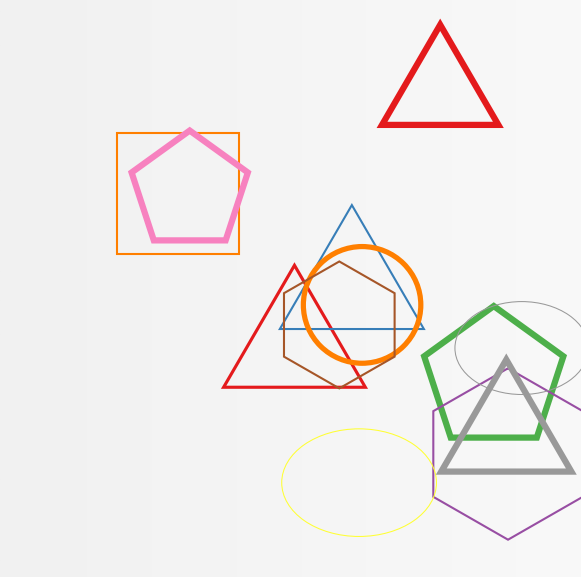[{"shape": "triangle", "thickness": 3, "radius": 0.58, "center": [0.757, 0.841]}, {"shape": "triangle", "thickness": 1.5, "radius": 0.7, "center": [0.507, 0.399]}, {"shape": "triangle", "thickness": 1, "radius": 0.72, "center": [0.605, 0.501]}, {"shape": "pentagon", "thickness": 3, "radius": 0.63, "center": [0.85, 0.343]}, {"shape": "hexagon", "thickness": 1, "radius": 0.74, "center": [0.874, 0.213]}, {"shape": "circle", "thickness": 2.5, "radius": 0.51, "center": [0.623, 0.471]}, {"shape": "square", "thickness": 1, "radius": 0.52, "center": [0.306, 0.664]}, {"shape": "oval", "thickness": 0.5, "radius": 0.67, "center": [0.618, 0.163]}, {"shape": "hexagon", "thickness": 1, "radius": 0.55, "center": [0.584, 0.436]}, {"shape": "pentagon", "thickness": 3, "radius": 0.53, "center": [0.326, 0.668]}, {"shape": "oval", "thickness": 0.5, "radius": 0.57, "center": [0.898, 0.396]}, {"shape": "triangle", "thickness": 3, "radius": 0.65, "center": [0.871, 0.247]}]